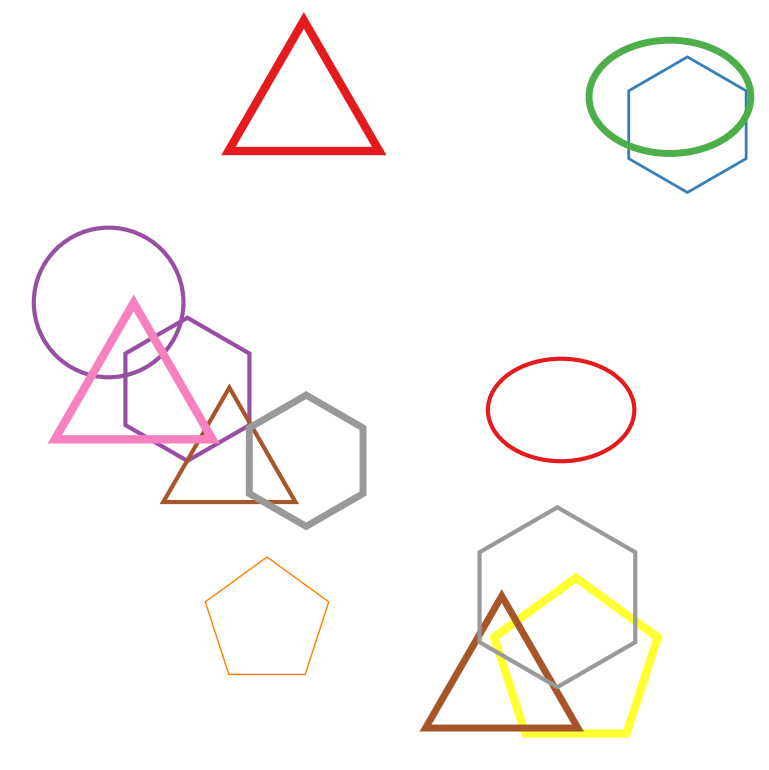[{"shape": "oval", "thickness": 1.5, "radius": 0.48, "center": [0.729, 0.468]}, {"shape": "triangle", "thickness": 3, "radius": 0.57, "center": [0.395, 0.86]}, {"shape": "hexagon", "thickness": 1, "radius": 0.44, "center": [0.893, 0.838]}, {"shape": "oval", "thickness": 2.5, "radius": 0.53, "center": [0.87, 0.874]}, {"shape": "circle", "thickness": 1.5, "radius": 0.49, "center": [0.141, 0.607]}, {"shape": "hexagon", "thickness": 1.5, "radius": 0.46, "center": [0.243, 0.494]}, {"shape": "pentagon", "thickness": 0.5, "radius": 0.42, "center": [0.347, 0.192]}, {"shape": "pentagon", "thickness": 3, "radius": 0.56, "center": [0.748, 0.138]}, {"shape": "triangle", "thickness": 2.5, "radius": 0.57, "center": [0.652, 0.112]}, {"shape": "triangle", "thickness": 1.5, "radius": 0.5, "center": [0.298, 0.398]}, {"shape": "triangle", "thickness": 3, "radius": 0.59, "center": [0.174, 0.489]}, {"shape": "hexagon", "thickness": 1.5, "radius": 0.58, "center": [0.724, 0.224]}, {"shape": "hexagon", "thickness": 2.5, "radius": 0.43, "center": [0.398, 0.402]}]